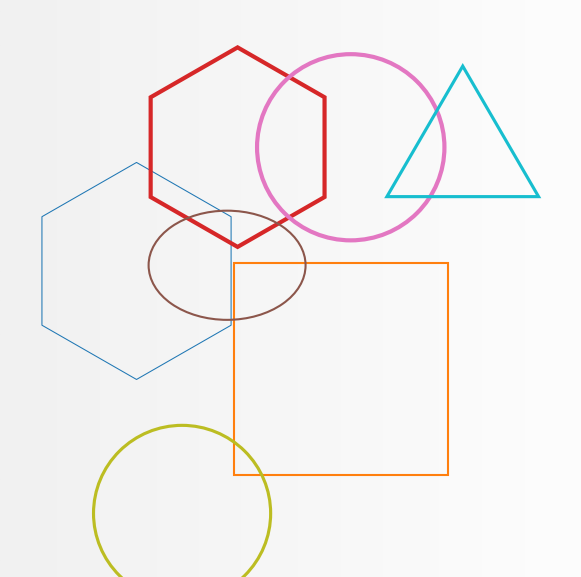[{"shape": "hexagon", "thickness": 0.5, "radius": 0.94, "center": [0.235, 0.53]}, {"shape": "square", "thickness": 1, "radius": 0.92, "center": [0.587, 0.36]}, {"shape": "hexagon", "thickness": 2, "radius": 0.86, "center": [0.409, 0.744]}, {"shape": "oval", "thickness": 1, "radius": 0.68, "center": [0.391, 0.54]}, {"shape": "circle", "thickness": 2, "radius": 0.81, "center": [0.603, 0.744]}, {"shape": "circle", "thickness": 1.5, "radius": 0.76, "center": [0.313, 0.11]}, {"shape": "triangle", "thickness": 1.5, "radius": 0.75, "center": [0.796, 0.734]}]